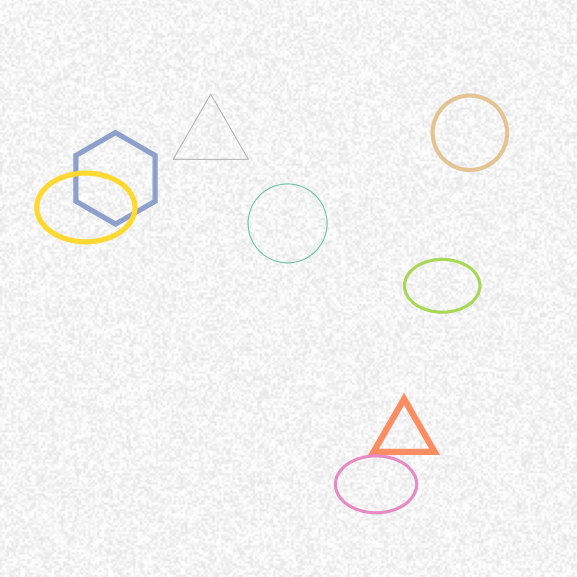[{"shape": "circle", "thickness": 0.5, "radius": 0.34, "center": [0.498, 0.612]}, {"shape": "triangle", "thickness": 3, "radius": 0.31, "center": [0.7, 0.247]}, {"shape": "hexagon", "thickness": 2.5, "radius": 0.4, "center": [0.2, 0.69]}, {"shape": "oval", "thickness": 1.5, "radius": 0.35, "center": [0.651, 0.16]}, {"shape": "oval", "thickness": 1.5, "radius": 0.33, "center": [0.766, 0.504]}, {"shape": "oval", "thickness": 2.5, "radius": 0.43, "center": [0.149, 0.64]}, {"shape": "circle", "thickness": 2, "radius": 0.32, "center": [0.814, 0.769]}, {"shape": "triangle", "thickness": 0.5, "radius": 0.38, "center": [0.365, 0.761]}]